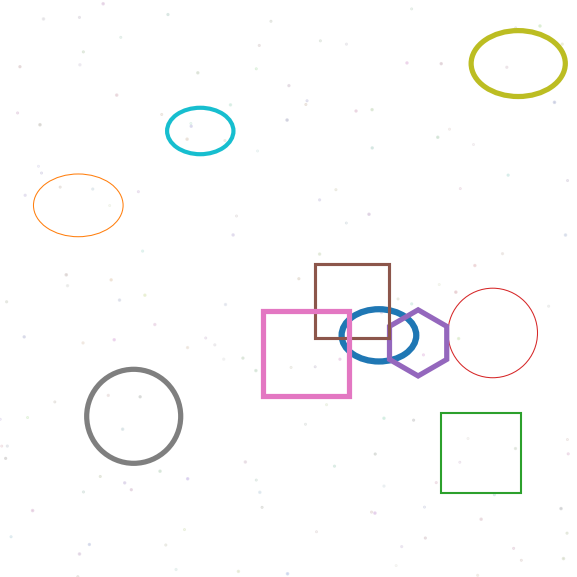[{"shape": "oval", "thickness": 3, "radius": 0.32, "center": [0.656, 0.418]}, {"shape": "oval", "thickness": 0.5, "radius": 0.39, "center": [0.136, 0.644]}, {"shape": "square", "thickness": 1, "radius": 0.34, "center": [0.833, 0.214]}, {"shape": "circle", "thickness": 0.5, "radius": 0.39, "center": [0.853, 0.423]}, {"shape": "hexagon", "thickness": 2.5, "radius": 0.29, "center": [0.724, 0.405]}, {"shape": "square", "thickness": 1.5, "radius": 0.32, "center": [0.61, 0.478]}, {"shape": "square", "thickness": 2.5, "radius": 0.37, "center": [0.53, 0.387]}, {"shape": "circle", "thickness": 2.5, "radius": 0.41, "center": [0.232, 0.278]}, {"shape": "oval", "thickness": 2.5, "radius": 0.41, "center": [0.897, 0.889]}, {"shape": "oval", "thickness": 2, "radius": 0.29, "center": [0.347, 0.772]}]